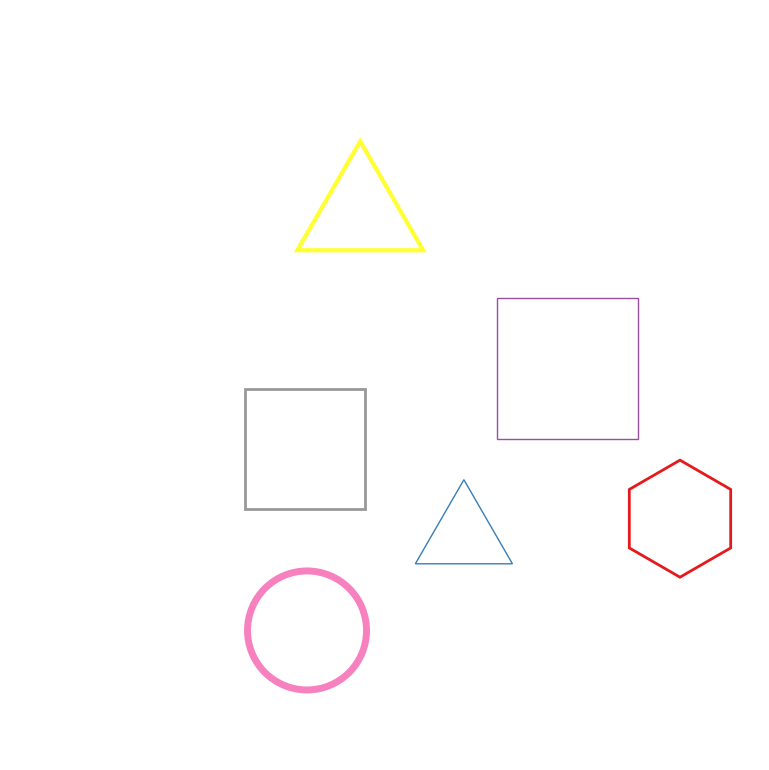[{"shape": "hexagon", "thickness": 1, "radius": 0.38, "center": [0.883, 0.326]}, {"shape": "triangle", "thickness": 0.5, "radius": 0.36, "center": [0.602, 0.304]}, {"shape": "square", "thickness": 0.5, "radius": 0.46, "center": [0.737, 0.521]}, {"shape": "triangle", "thickness": 1.5, "radius": 0.47, "center": [0.468, 0.722]}, {"shape": "circle", "thickness": 2.5, "radius": 0.39, "center": [0.399, 0.181]}, {"shape": "square", "thickness": 1, "radius": 0.39, "center": [0.396, 0.417]}]